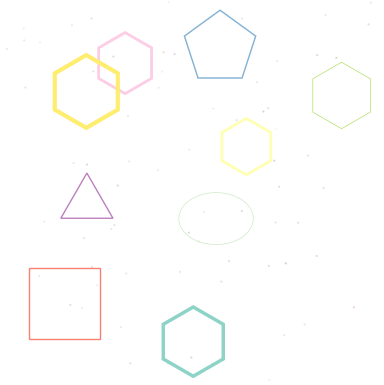[{"shape": "hexagon", "thickness": 2.5, "radius": 0.45, "center": [0.502, 0.113]}, {"shape": "hexagon", "thickness": 2, "radius": 0.37, "center": [0.64, 0.619]}, {"shape": "square", "thickness": 1, "radius": 0.46, "center": [0.166, 0.211]}, {"shape": "pentagon", "thickness": 1, "radius": 0.49, "center": [0.572, 0.876]}, {"shape": "hexagon", "thickness": 0.5, "radius": 0.43, "center": [0.887, 0.752]}, {"shape": "hexagon", "thickness": 2, "radius": 0.4, "center": [0.325, 0.836]}, {"shape": "triangle", "thickness": 1, "radius": 0.39, "center": [0.226, 0.472]}, {"shape": "oval", "thickness": 0.5, "radius": 0.48, "center": [0.561, 0.432]}, {"shape": "hexagon", "thickness": 3, "radius": 0.47, "center": [0.224, 0.762]}]